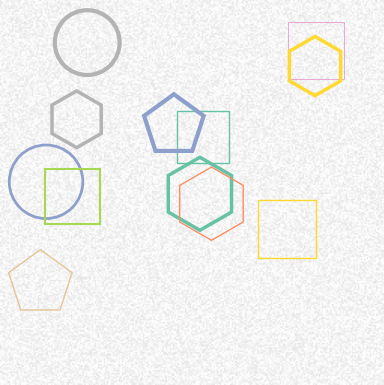[{"shape": "square", "thickness": 1, "radius": 0.34, "center": [0.526, 0.645]}, {"shape": "hexagon", "thickness": 2.5, "radius": 0.47, "center": [0.519, 0.497]}, {"shape": "hexagon", "thickness": 1, "radius": 0.48, "center": [0.549, 0.471]}, {"shape": "pentagon", "thickness": 3, "radius": 0.41, "center": [0.452, 0.674]}, {"shape": "circle", "thickness": 2, "radius": 0.48, "center": [0.12, 0.528]}, {"shape": "square", "thickness": 0.5, "radius": 0.37, "center": [0.821, 0.868]}, {"shape": "square", "thickness": 1.5, "radius": 0.36, "center": [0.187, 0.49]}, {"shape": "square", "thickness": 1, "radius": 0.38, "center": [0.746, 0.406]}, {"shape": "hexagon", "thickness": 2.5, "radius": 0.38, "center": [0.818, 0.828]}, {"shape": "pentagon", "thickness": 1, "radius": 0.43, "center": [0.105, 0.265]}, {"shape": "hexagon", "thickness": 2.5, "radius": 0.37, "center": [0.199, 0.69]}, {"shape": "circle", "thickness": 3, "radius": 0.42, "center": [0.227, 0.889]}]